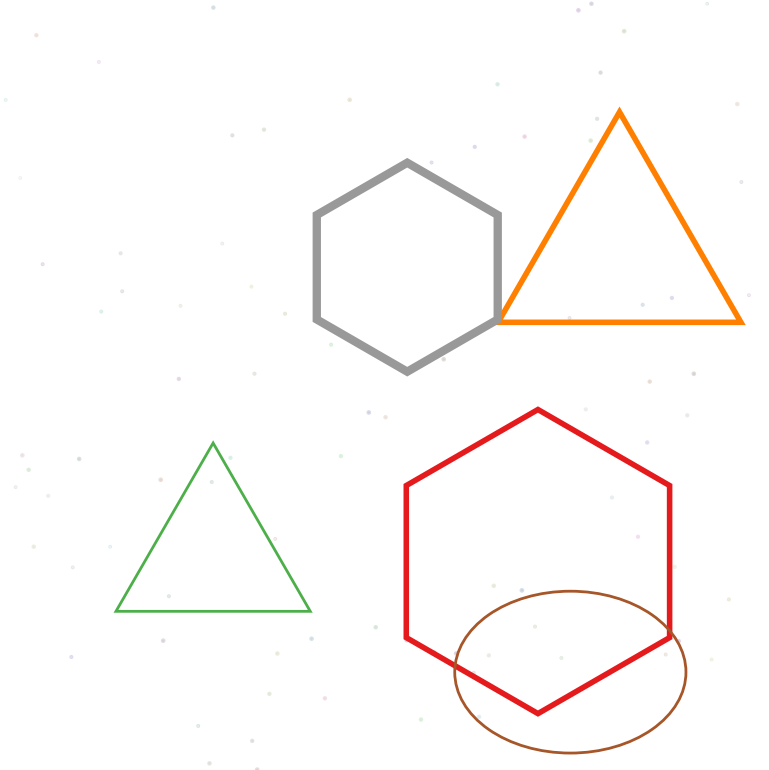[{"shape": "hexagon", "thickness": 2, "radius": 0.99, "center": [0.699, 0.271]}, {"shape": "triangle", "thickness": 1, "radius": 0.73, "center": [0.277, 0.279]}, {"shape": "triangle", "thickness": 2, "radius": 0.91, "center": [0.805, 0.672]}, {"shape": "oval", "thickness": 1, "radius": 0.75, "center": [0.741, 0.127]}, {"shape": "hexagon", "thickness": 3, "radius": 0.68, "center": [0.529, 0.653]}]